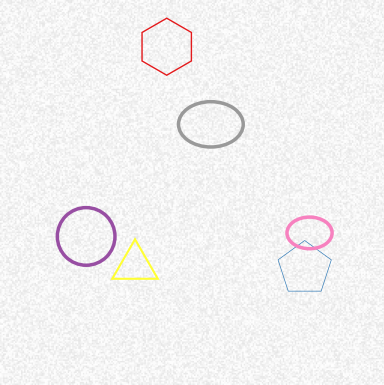[{"shape": "hexagon", "thickness": 1, "radius": 0.37, "center": [0.433, 0.879]}, {"shape": "pentagon", "thickness": 0.5, "radius": 0.36, "center": [0.791, 0.303]}, {"shape": "circle", "thickness": 2.5, "radius": 0.37, "center": [0.224, 0.386]}, {"shape": "triangle", "thickness": 1.5, "radius": 0.34, "center": [0.351, 0.31]}, {"shape": "oval", "thickness": 2.5, "radius": 0.29, "center": [0.804, 0.395]}, {"shape": "oval", "thickness": 2.5, "radius": 0.42, "center": [0.548, 0.677]}]